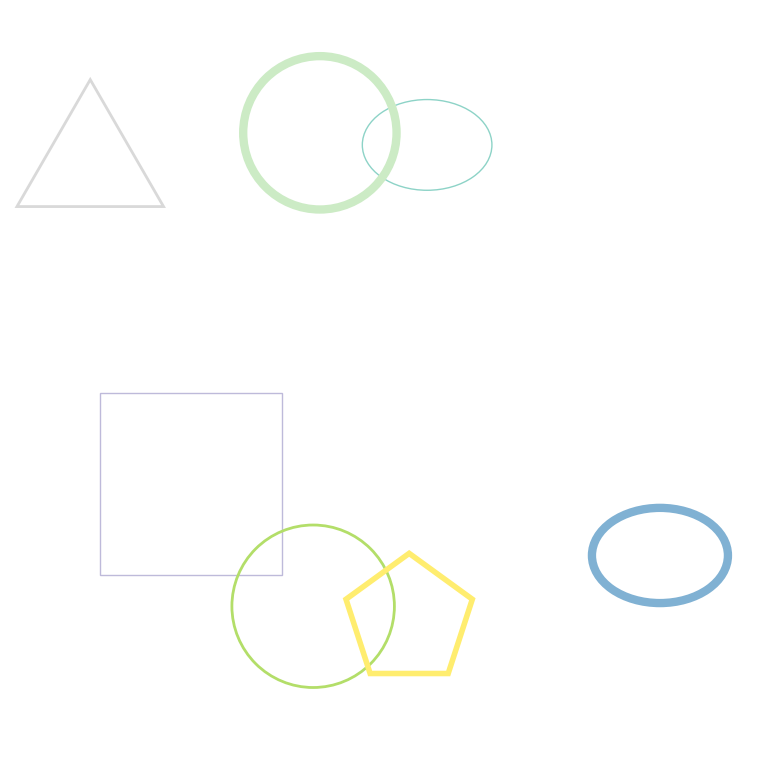[{"shape": "oval", "thickness": 0.5, "radius": 0.42, "center": [0.555, 0.812]}, {"shape": "square", "thickness": 0.5, "radius": 0.59, "center": [0.248, 0.371]}, {"shape": "oval", "thickness": 3, "radius": 0.44, "center": [0.857, 0.279]}, {"shape": "circle", "thickness": 1, "radius": 0.53, "center": [0.407, 0.213]}, {"shape": "triangle", "thickness": 1, "radius": 0.55, "center": [0.117, 0.787]}, {"shape": "circle", "thickness": 3, "radius": 0.5, "center": [0.415, 0.828]}, {"shape": "pentagon", "thickness": 2, "radius": 0.43, "center": [0.531, 0.195]}]